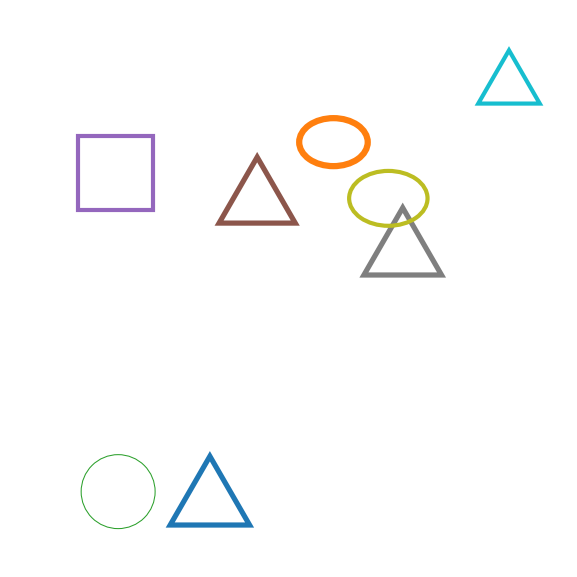[{"shape": "triangle", "thickness": 2.5, "radius": 0.4, "center": [0.363, 0.13]}, {"shape": "oval", "thickness": 3, "radius": 0.3, "center": [0.577, 0.753]}, {"shape": "circle", "thickness": 0.5, "radius": 0.32, "center": [0.205, 0.148]}, {"shape": "square", "thickness": 2, "radius": 0.32, "center": [0.2, 0.7]}, {"shape": "triangle", "thickness": 2.5, "radius": 0.38, "center": [0.445, 0.651]}, {"shape": "triangle", "thickness": 2.5, "radius": 0.39, "center": [0.697, 0.562]}, {"shape": "oval", "thickness": 2, "radius": 0.34, "center": [0.672, 0.656]}, {"shape": "triangle", "thickness": 2, "radius": 0.31, "center": [0.881, 0.851]}]